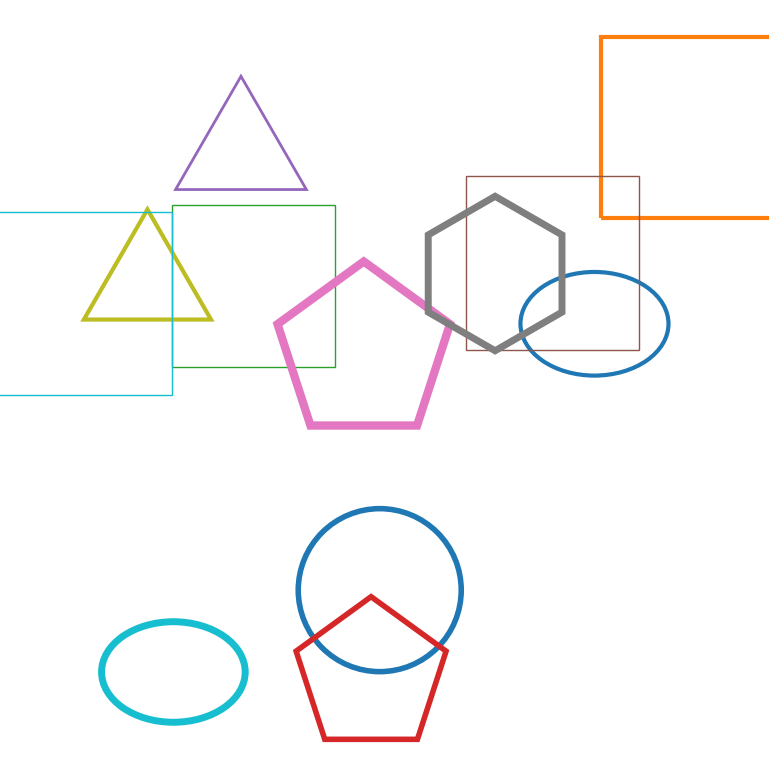[{"shape": "circle", "thickness": 2, "radius": 0.53, "center": [0.493, 0.234]}, {"shape": "oval", "thickness": 1.5, "radius": 0.48, "center": [0.772, 0.58]}, {"shape": "square", "thickness": 1.5, "radius": 0.59, "center": [0.898, 0.834]}, {"shape": "square", "thickness": 0.5, "radius": 0.53, "center": [0.329, 0.628]}, {"shape": "pentagon", "thickness": 2, "radius": 0.51, "center": [0.482, 0.123]}, {"shape": "triangle", "thickness": 1, "radius": 0.49, "center": [0.313, 0.803]}, {"shape": "square", "thickness": 0.5, "radius": 0.56, "center": [0.717, 0.659]}, {"shape": "pentagon", "thickness": 3, "radius": 0.59, "center": [0.472, 0.543]}, {"shape": "hexagon", "thickness": 2.5, "radius": 0.5, "center": [0.643, 0.645]}, {"shape": "triangle", "thickness": 1.5, "radius": 0.48, "center": [0.191, 0.633]}, {"shape": "square", "thickness": 0.5, "radius": 0.59, "center": [0.104, 0.606]}, {"shape": "oval", "thickness": 2.5, "radius": 0.47, "center": [0.225, 0.127]}]